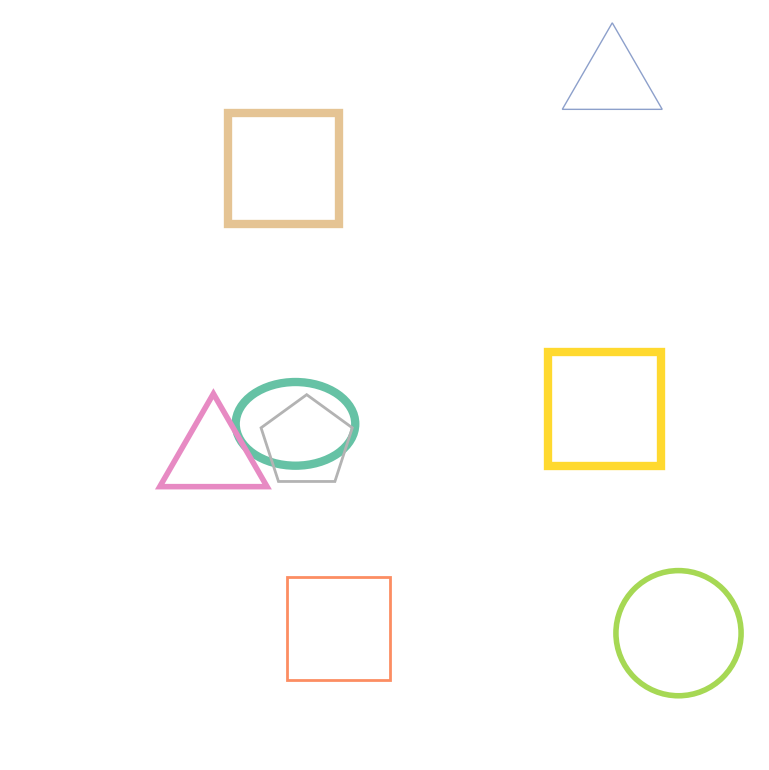[{"shape": "oval", "thickness": 3, "radius": 0.39, "center": [0.384, 0.45]}, {"shape": "square", "thickness": 1, "radius": 0.33, "center": [0.44, 0.184]}, {"shape": "triangle", "thickness": 0.5, "radius": 0.37, "center": [0.795, 0.895]}, {"shape": "triangle", "thickness": 2, "radius": 0.4, "center": [0.277, 0.408]}, {"shape": "circle", "thickness": 2, "radius": 0.41, "center": [0.881, 0.178]}, {"shape": "square", "thickness": 3, "radius": 0.37, "center": [0.785, 0.469]}, {"shape": "square", "thickness": 3, "radius": 0.36, "center": [0.368, 0.781]}, {"shape": "pentagon", "thickness": 1, "radius": 0.31, "center": [0.398, 0.425]}]